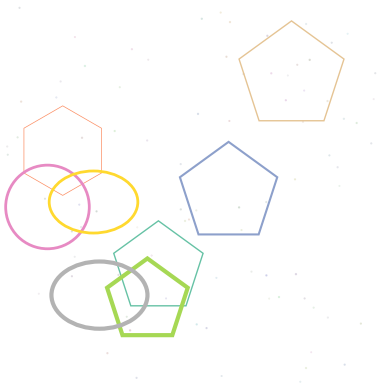[{"shape": "pentagon", "thickness": 1, "radius": 0.61, "center": [0.411, 0.304]}, {"shape": "hexagon", "thickness": 0.5, "radius": 0.58, "center": [0.163, 0.609]}, {"shape": "pentagon", "thickness": 1.5, "radius": 0.66, "center": [0.594, 0.499]}, {"shape": "circle", "thickness": 2, "radius": 0.54, "center": [0.123, 0.462]}, {"shape": "pentagon", "thickness": 3, "radius": 0.55, "center": [0.383, 0.219]}, {"shape": "oval", "thickness": 2, "radius": 0.58, "center": [0.243, 0.475]}, {"shape": "pentagon", "thickness": 1, "radius": 0.72, "center": [0.757, 0.802]}, {"shape": "oval", "thickness": 3, "radius": 0.62, "center": [0.258, 0.233]}]